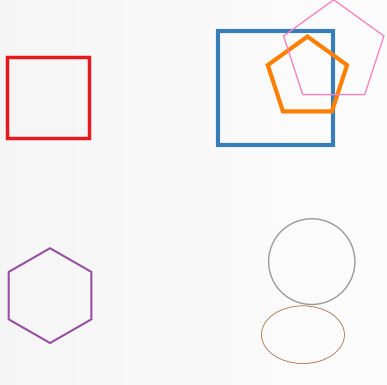[{"shape": "square", "thickness": 2.5, "radius": 0.53, "center": [0.124, 0.746]}, {"shape": "square", "thickness": 3, "radius": 0.74, "center": [0.712, 0.772]}, {"shape": "hexagon", "thickness": 1.5, "radius": 0.62, "center": [0.129, 0.232]}, {"shape": "pentagon", "thickness": 3, "radius": 0.54, "center": [0.793, 0.798]}, {"shape": "oval", "thickness": 0.5, "radius": 0.54, "center": [0.782, 0.131]}, {"shape": "pentagon", "thickness": 1, "radius": 0.68, "center": [0.861, 0.864]}, {"shape": "circle", "thickness": 1, "radius": 0.56, "center": [0.805, 0.32]}]